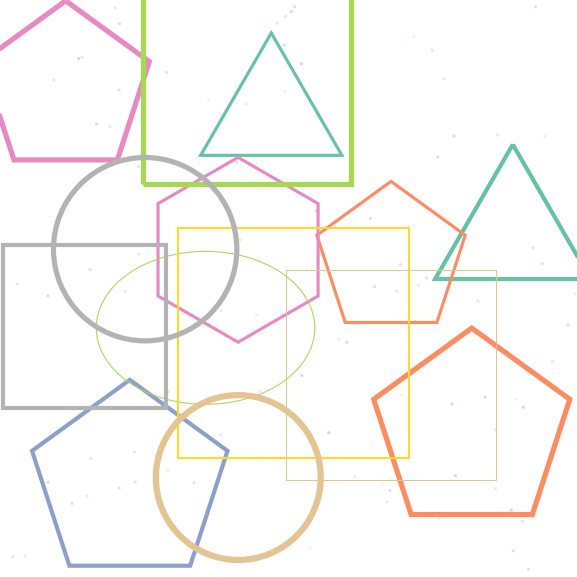[{"shape": "triangle", "thickness": 2, "radius": 0.78, "center": [0.888, 0.594]}, {"shape": "triangle", "thickness": 1.5, "radius": 0.71, "center": [0.47, 0.801]}, {"shape": "pentagon", "thickness": 1.5, "radius": 0.68, "center": [0.677, 0.55]}, {"shape": "pentagon", "thickness": 2.5, "radius": 0.89, "center": [0.817, 0.253]}, {"shape": "pentagon", "thickness": 2, "radius": 0.89, "center": [0.225, 0.163]}, {"shape": "hexagon", "thickness": 1.5, "radius": 0.8, "center": [0.412, 0.567]}, {"shape": "pentagon", "thickness": 2.5, "radius": 0.76, "center": [0.114, 0.845]}, {"shape": "oval", "thickness": 0.5, "radius": 0.95, "center": [0.356, 0.431]}, {"shape": "square", "thickness": 2.5, "radius": 0.9, "center": [0.427, 0.86]}, {"shape": "square", "thickness": 1, "radius": 1.0, "center": [0.509, 0.405]}, {"shape": "square", "thickness": 0.5, "radius": 0.91, "center": [0.677, 0.35]}, {"shape": "circle", "thickness": 3, "radius": 0.71, "center": [0.413, 0.172]}, {"shape": "circle", "thickness": 2.5, "radius": 0.79, "center": [0.251, 0.568]}, {"shape": "square", "thickness": 2, "radius": 0.71, "center": [0.146, 0.433]}]